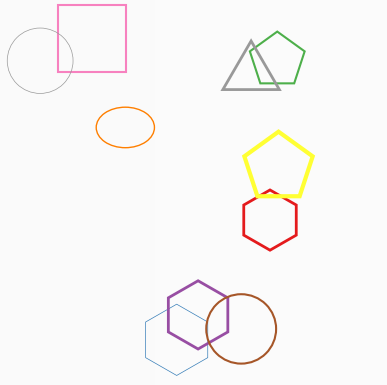[{"shape": "hexagon", "thickness": 2, "radius": 0.39, "center": [0.697, 0.428]}, {"shape": "hexagon", "thickness": 0.5, "radius": 0.46, "center": [0.456, 0.117]}, {"shape": "pentagon", "thickness": 1.5, "radius": 0.37, "center": [0.716, 0.844]}, {"shape": "hexagon", "thickness": 2, "radius": 0.44, "center": [0.511, 0.182]}, {"shape": "oval", "thickness": 1, "radius": 0.38, "center": [0.323, 0.669]}, {"shape": "pentagon", "thickness": 3, "radius": 0.46, "center": [0.719, 0.565]}, {"shape": "circle", "thickness": 1.5, "radius": 0.45, "center": [0.622, 0.146]}, {"shape": "square", "thickness": 1.5, "radius": 0.44, "center": [0.237, 0.9]}, {"shape": "circle", "thickness": 0.5, "radius": 0.42, "center": [0.104, 0.842]}, {"shape": "triangle", "thickness": 2, "radius": 0.42, "center": [0.648, 0.809]}]